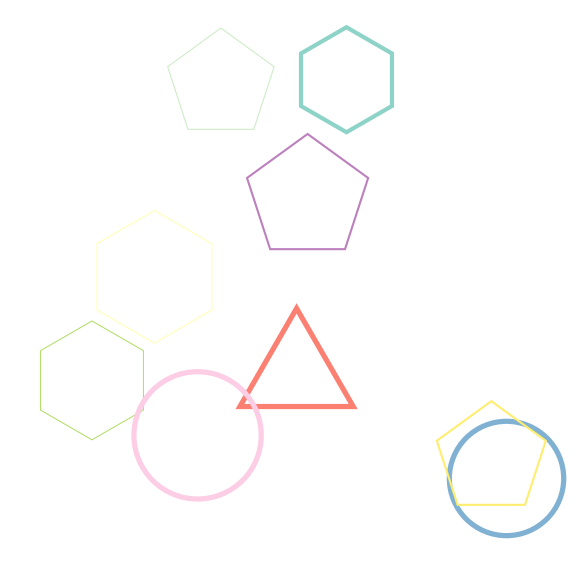[{"shape": "hexagon", "thickness": 2, "radius": 0.45, "center": [0.6, 0.861]}, {"shape": "hexagon", "thickness": 0.5, "radius": 0.57, "center": [0.267, 0.52]}, {"shape": "triangle", "thickness": 2.5, "radius": 0.57, "center": [0.514, 0.352]}, {"shape": "circle", "thickness": 2.5, "radius": 0.5, "center": [0.877, 0.171]}, {"shape": "hexagon", "thickness": 0.5, "radius": 0.51, "center": [0.159, 0.34]}, {"shape": "circle", "thickness": 2.5, "radius": 0.55, "center": [0.342, 0.245]}, {"shape": "pentagon", "thickness": 1, "radius": 0.55, "center": [0.533, 0.657]}, {"shape": "pentagon", "thickness": 0.5, "radius": 0.48, "center": [0.383, 0.854]}, {"shape": "pentagon", "thickness": 1, "radius": 0.5, "center": [0.851, 0.205]}]